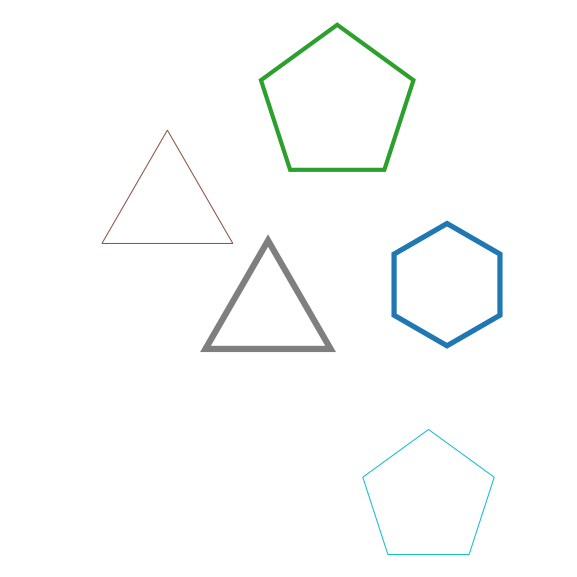[{"shape": "hexagon", "thickness": 2.5, "radius": 0.53, "center": [0.774, 0.506]}, {"shape": "pentagon", "thickness": 2, "radius": 0.69, "center": [0.584, 0.817]}, {"shape": "triangle", "thickness": 0.5, "radius": 0.65, "center": [0.29, 0.643]}, {"shape": "triangle", "thickness": 3, "radius": 0.63, "center": [0.464, 0.457]}, {"shape": "pentagon", "thickness": 0.5, "radius": 0.6, "center": [0.742, 0.136]}]